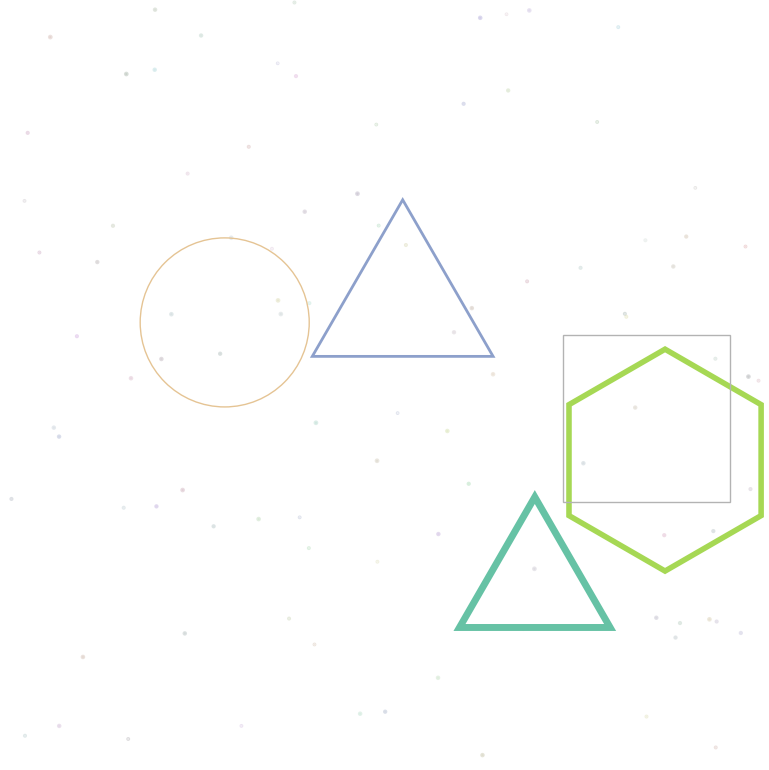[{"shape": "triangle", "thickness": 2.5, "radius": 0.56, "center": [0.695, 0.242]}, {"shape": "triangle", "thickness": 1, "radius": 0.68, "center": [0.523, 0.605]}, {"shape": "hexagon", "thickness": 2, "radius": 0.72, "center": [0.864, 0.402]}, {"shape": "circle", "thickness": 0.5, "radius": 0.55, "center": [0.292, 0.581]}, {"shape": "square", "thickness": 0.5, "radius": 0.54, "center": [0.839, 0.457]}]